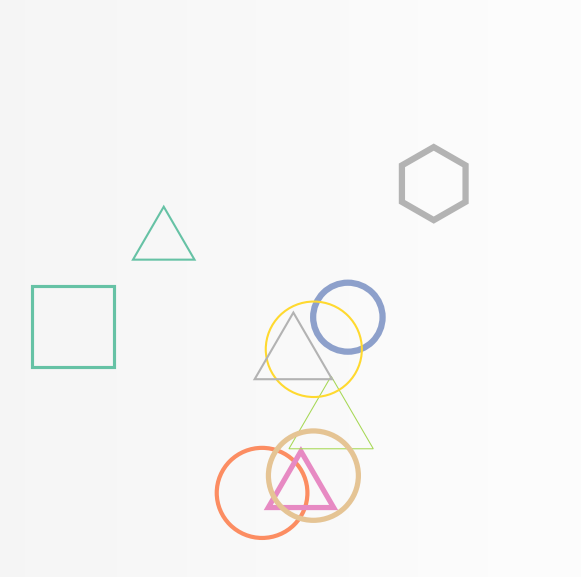[{"shape": "square", "thickness": 1.5, "radius": 0.35, "center": [0.126, 0.434]}, {"shape": "triangle", "thickness": 1, "radius": 0.31, "center": [0.282, 0.58]}, {"shape": "circle", "thickness": 2, "radius": 0.39, "center": [0.451, 0.146]}, {"shape": "circle", "thickness": 3, "radius": 0.3, "center": [0.598, 0.45]}, {"shape": "triangle", "thickness": 2.5, "radius": 0.32, "center": [0.518, 0.153]}, {"shape": "triangle", "thickness": 0.5, "radius": 0.42, "center": [0.57, 0.264]}, {"shape": "circle", "thickness": 1, "radius": 0.41, "center": [0.54, 0.394]}, {"shape": "circle", "thickness": 2.5, "radius": 0.39, "center": [0.539, 0.176]}, {"shape": "triangle", "thickness": 1, "radius": 0.38, "center": [0.505, 0.381]}, {"shape": "hexagon", "thickness": 3, "radius": 0.32, "center": [0.746, 0.681]}]